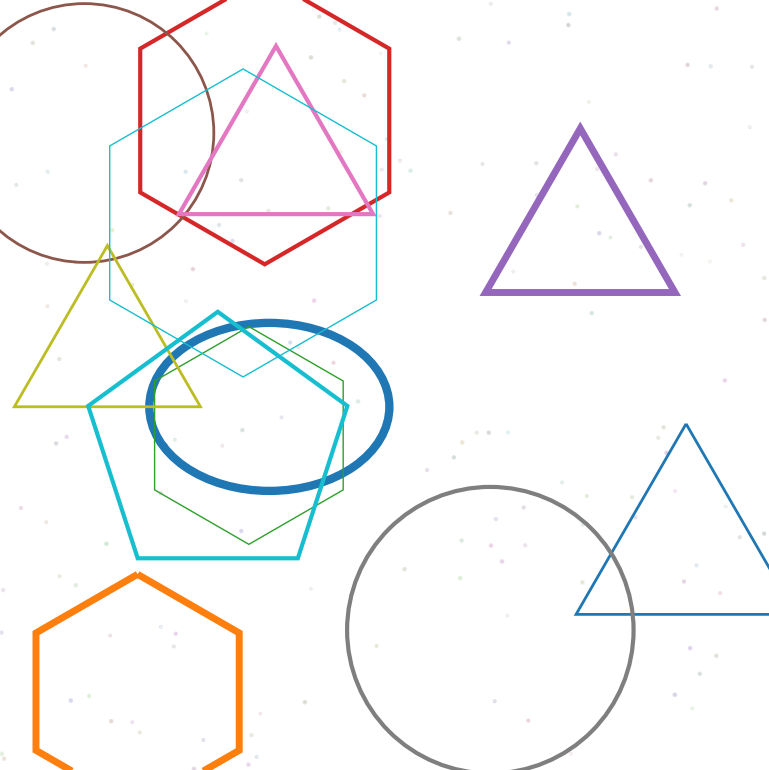[{"shape": "oval", "thickness": 3, "radius": 0.78, "center": [0.35, 0.472]}, {"shape": "triangle", "thickness": 1, "radius": 0.82, "center": [0.891, 0.285]}, {"shape": "hexagon", "thickness": 2.5, "radius": 0.76, "center": [0.179, 0.102]}, {"shape": "hexagon", "thickness": 0.5, "radius": 0.71, "center": [0.323, 0.434]}, {"shape": "hexagon", "thickness": 1.5, "radius": 0.93, "center": [0.344, 0.843]}, {"shape": "triangle", "thickness": 2.5, "radius": 0.71, "center": [0.754, 0.691]}, {"shape": "circle", "thickness": 1, "radius": 0.84, "center": [0.11, 0.827]}, {"shape": "triangle", "thickness": 1.5, "radius": 0.73, "center": [0.358, 0.795]}, {"shape": "circle", "thickness": 1.5, "radius": 0.93, "center": [0.637, 0.182]}, {"shape": "triangle", "thickness": 1, "radius": 0.7, "center": [0.139, 0.542]}, {"shape": "pentagon", "thickness": 1.5, "radius": 0.88, "center": [0.283, 0.418]}, {"shape": "hexagon", "thickness": 0.5, "radius": 1.0, "center": [0.316, 0.71]}]